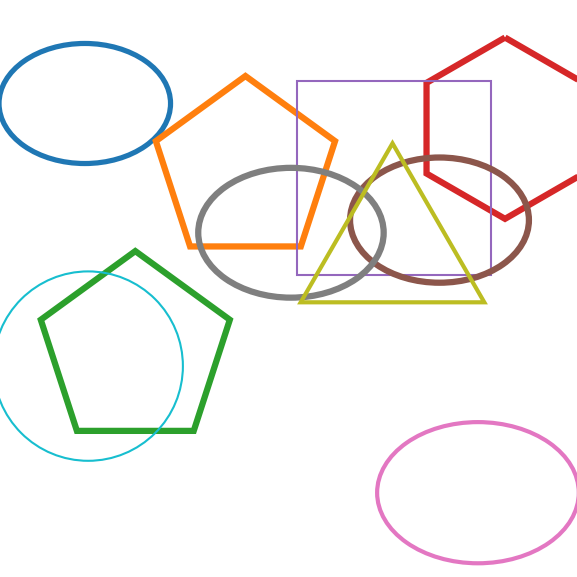[{"shape": "oval", "thickness": 2.5, "radius": 0.74, "center": [0.147, 0.82]}, {"shape": "pentagon", "thickness": 3, "radius": 0.82, "center": [0.425, 0.704]}, {"shape": "pentagon", "thickness": 3, "radius": 0.86, "center": [0.234, 0.392]}, {"shape": "hexagon", "thickness": 3, "radius": 0.78, "center": [0.875, 0.777]}, {"shape": "square", "thickness": 1, "radius": 0.84, "center": [0.682, 0.691]}, {"shape": "oval", "thickness": 3, "radius": 0.77, "center": [0.761, 0.618]}, {"shape": "oval", "thickness": 2, "radius": 0.87, "center": [0.828, 0.146]}, {"shape": "oval", "thickness": 3, "radius": 0.8, "center": [0.504, 0.596]}, {"shape": "triangle", "thickness": 2, "radius": 0.92, "center": [0.68, 0.567]}, {"shape": "circle", "thickness": 1, "radius": 0.82, "center": [0.153, 0.365]}]